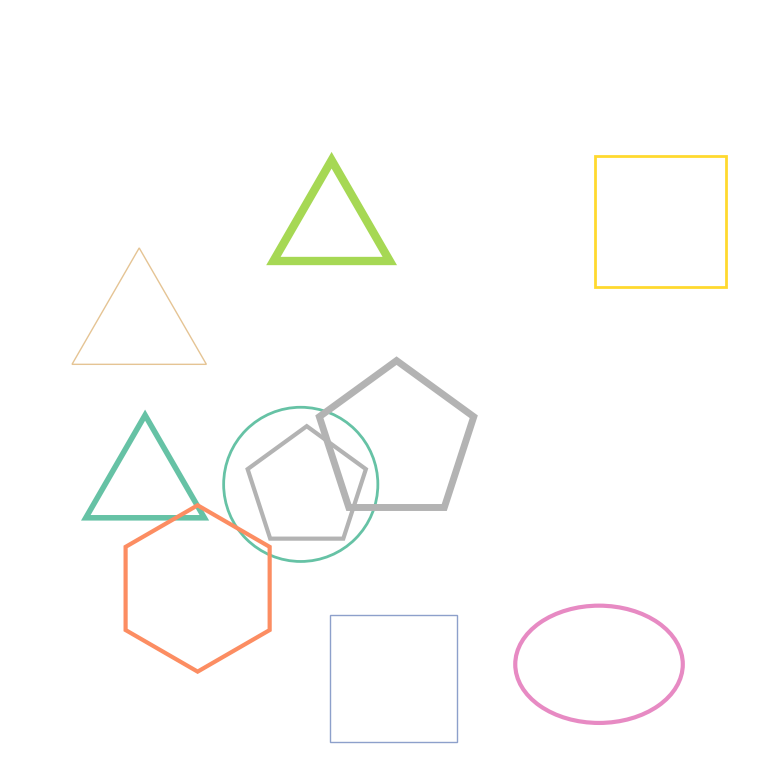[{"shape": "circle", "thickness": 1, "radius": 0.5, "center": [0.391, 0.371]}, {"shape": "triangle", "thickness": 2, "radius": 0.44, "center": [0.188, 0.372]}, {"shape": "hexagon", "thickness": 1.5, "radius": 0.54, "center": [0.257, 0.236]}, {"shape": "square", "thickness": 0.5, "radius": 0.41, "center": [0.511, 0.119]}, {"shape": "oval", "thickness": 1.5, "radius": 0.54, "center": [0.778, 0.137]}, {"shape": "triangle", "thickness": 3, "radius": 0.44, "center": [0.431, 0.705]}, {"shape": "square", "thickness": 1, "radius": 0.43, "center": [0.858, 0.712]}, {"shape": "triangle", "thickness": 0.5, "radius": 0.5, "center": [0.181, 0.577]}, {"shape": "pentagon", "thickness": 1.5, "radius": 0.4, "center": [0.398, 0.366]}, {"shape": "pentagon", "thickness": 2.5, "radius": 0.53, "center": [0.515, 0.426]}]